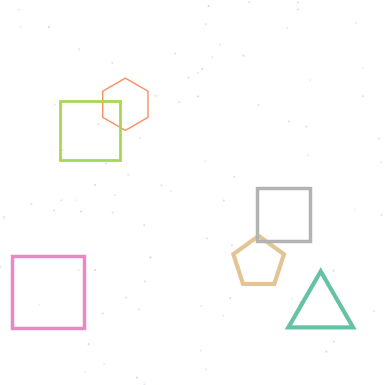[{"shape": "triangle", "thickness": 3, "radius": 0.49, "center": [0.833, 0.198]}, {"shape": "hexagon", "thickness": 1, "radius": 0.34, "center": [0.326, 0.729]}, {"shape": "square", "thickness": 2.5, "radius": 0.47, "center": [0.125, 0.242]}, {"shape": "square", "thickness": 2, "radius": 0.38, "center": [0.234, 0.661]}, {"shape": "pentagon", "thickness": 3, "radius": 0.35, "center": [0.672, 0.318]}, {"shape": "square", "thickness": 2.5, "radius": 0.35, "center": [0.737, 0.443]}]